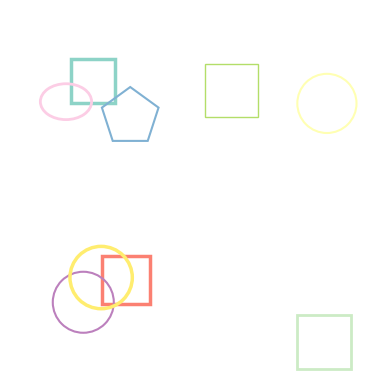[{"shape": "square", "thickness": 2.5, "radius": 0.29, "center": [0.242, 0.79]}, {"shape": "circle", "thickness": 1.5, "radius": 0.38, "center": [0.849, 0.731]}, {"shape": "square", "thickness": 2.5, "radius": 0.31, "center": [0.326, 0.273]}, {"shape": "pentagon", "thickness": 1.5, "radius": 0.39, "center": [0.338, 0.697]}, {"shape": "square", "thickness": 1, "radius": 0.35, "center": [0.601, 0.765]}, {"shape": "oval", "thickness": 2, "radius": 0.33, "center": [0.171, 0.736]}, {"shape": "circle", "thickness": 1.5, "radius": 0.4, "center": [0.216, 0.215]}, {"shape": "square", "thickness": 2, "radius": 0.35, "center": [0.842, 0.112]}, {"shape": "circle", "thickness": 2.5, "radius": 0.4, "center": [0.263, 0.279]}]